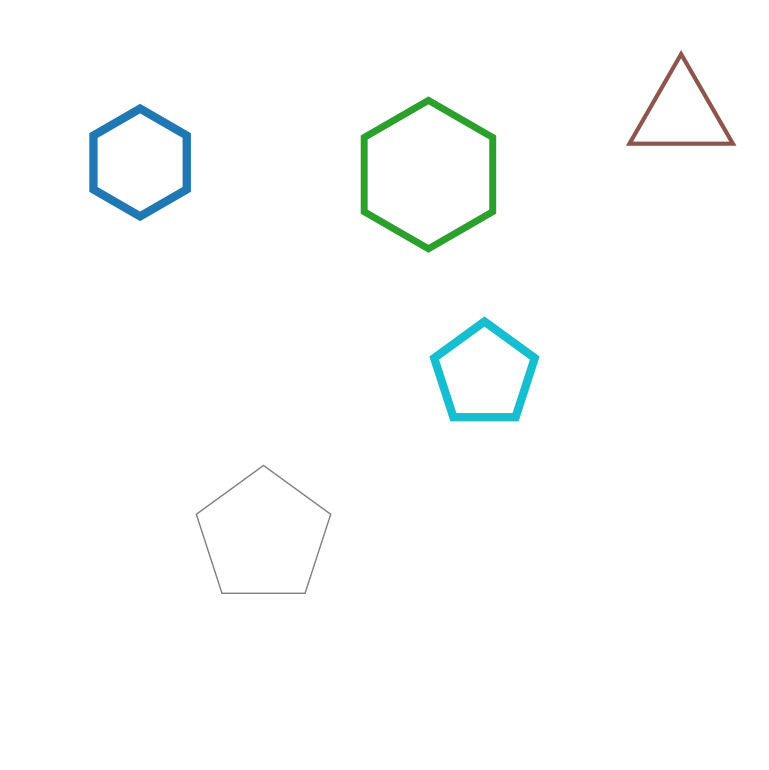[{"shape": "hexagon", "thickness": 3, "radius": 0.35, "center": [0.182, 0.789]}, {"shape": "hexagon", "thickness": 2.5, "radius": 0.48, "center": [0.556, 0.773]}, {"shape": "triangle", "thickness": 1.5, "radius": 0.39, "center": [0.885, 0.852]}, {"shape": "pentagon", "thickness": 0.5, "radius": 0.46, "center": [0.342, 0.304]}, {"shape": "pentagon", "thickness": 3, "radius": 0.34, "center": [0.629, 0.514]}]